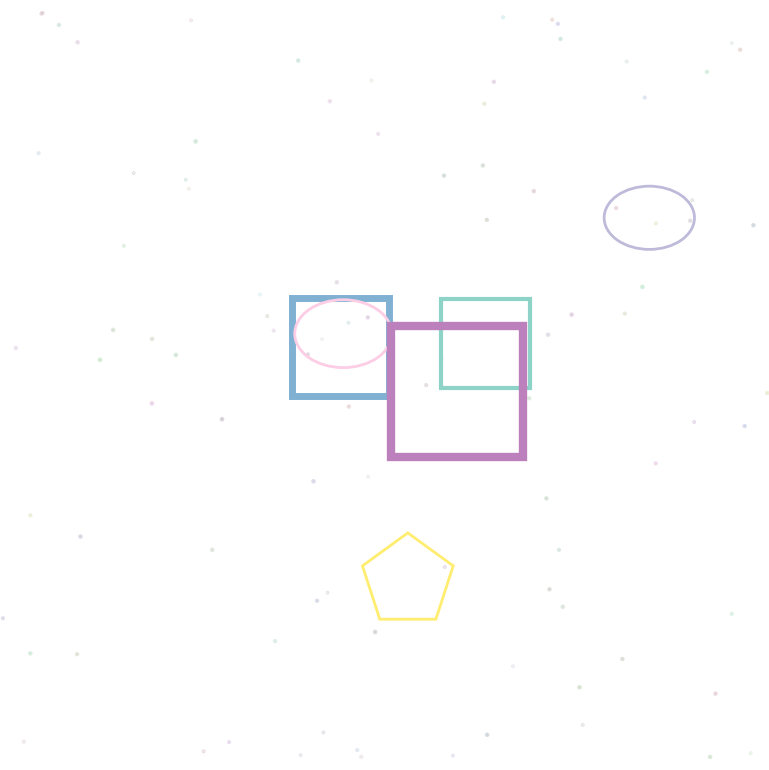[{"shape": "square", "thickness": 1.5, "radius": 0.29, "center": [0.63, 0.554]}, {"shape": "oval", "thickness": 1, "radius": 0.29, "center": [0.843, 0.717]}, {"shape": "square", "thickness": 2.5, "radius": 0.32, "center": [0.442, 0.549]}, {"shape": "oval", "thickness": 1, "radius": 0.31, "center": [0.446, 0.567]}, {"shape": "square", "thickness": 3, "radius": 0.43, "center": [0.593, 0.491]}, {"shape": "pentagon", "thickness": 1, "radius": 0.31, "center": [0.53, 0.246]}]